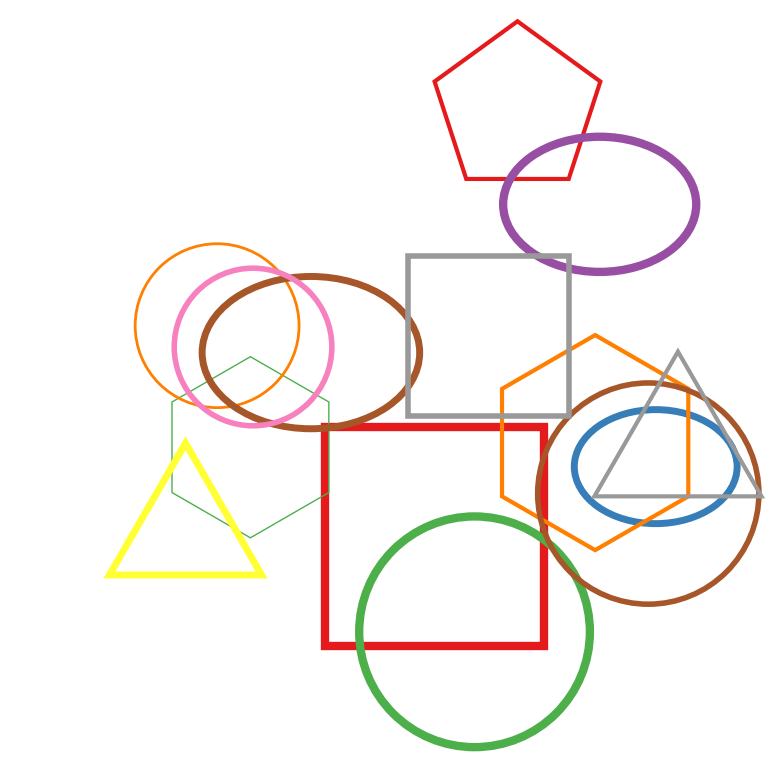[{"shape": "pentagon", "thickness": 1.5, "radius": 0.57, "center": [0.672, 0.859]}, {"shape": "square", "thickness": 3, "radius": 0.71, "center": [0.564, 0.304]}, {"shape": "oval", "thickness": 2.5, "radius": 0.53, "center": [0.852, 0.394]}, {"shape": "hexagon", "thickness": 0.5, "radius": 0.59, "center": [0.325, 0.419]}, {"shape": "circle", "thickness": 3, "radius": 0.75, "center": [0.616, 0.179]}, {"shape": "oval", "thickness": 3, "radius": 0.63, "center": [0.779, 0.735]}, {"shape": "hexagon", "thickness": 1.5, "radius": 0.7, "center": [0.773, 0.425]}, {"shape": "circle", "thickness": 1, "radius": 0.53, "center": [0.282, 0.577]}, {"shape": "triangle", "thickness": 2.5, "radius": 0.57, "center": [0.241, 0.31]}, {"shape": "oval", "thickness": 2.5, "radius": 0.71, "center": [0.404, 0.542]}, {"shape": "circle", "thickness": 2, "radius": 0.72, "center": [0.842, 0.359]}, {"shape": "circle", "thickness": 2, "radius": 0.51, "center": [0.329, 0.549]}, {"shape": "triangle", "thickness": 1.5, "radius": 0.63, "center": [0.88, 0.418]}, {"shape": "square", "thickness": 2, "radius": 0.52, "center": [0.634, 0.564]}]